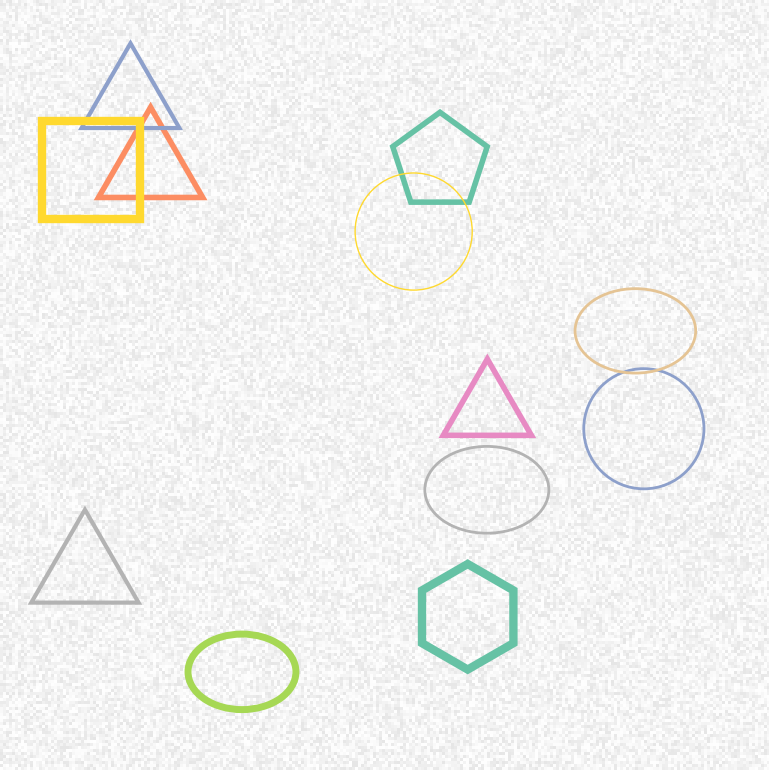[{"shape": "pentagon", "thickness": 2, "radius": 0.32, "center": [0.571, 0.79]}, {"shape": "hexagon", "thickness": 3, "radius": 0.34, "center": [0.607, 0.199]}, {"shape": "triangle", "thickness": 2, "radius": 0.39, "center": [0.196, 0.783]}, {"shape": "triangle", "thickness": 1.5, "radius": 0.37, "center": [0.169, 0.87]}, {"shape": "circle", "thickness": 1, "radius": 0.39, "center": [0.836, 0.443]}, {"shape": "triangle", "thickness": 2, "radius": 0.33, "center": [0.633, 0.468]}, {"shape": "oval", "thickness": 2.5, "radius": 0.35, "center": [0.314, 0.127]}, {"shape": "circle", "thickness": 0.5, "radius": 0.38, "center": [0.537, 0.699]}, {"shape": "square", "thickness": 3, "radius": 0.32, "center": [0.118, 0.78]}, {"shape": "oval", "thickness": 1, "radius": 0.39, "center": [0.825, 0.57]}, {"shape": "oval", "thickness": 1, "radius": 0.4, "center": [0.632, 0.364]}, {"shape": "triangle", "thickness": 1.5, "radius": 0.4, "center": [0.11, 0.258]}]